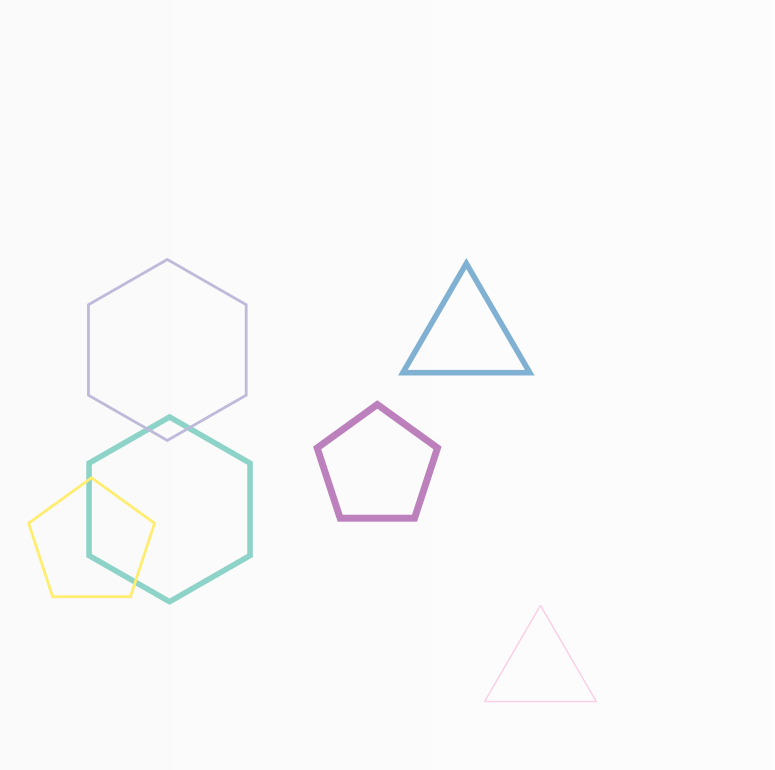[{"shape": "hexagon", "thickness": 2, "radius": 0.6, "center": [0.219, 0.338]}, {"shape": "hexagon", "thickness": 1, "radius": 0.59, "center": [0.216, 0.546]}, {"shape": "triangle", "thickness": 2, "radius": 0.47, "center": [0.602, 0.563]}, {"shape": "triangle", "thickness": 0.5, "radius": 0.42, "center": [0.697, 0.131]}, {"shape": "pentagon", "thickness": 2.5, "radius": 0.41, "center": [0.487, 0.393]}, {"shape": "pentagon", "thickness": 1, "radius": 0.43, "center": [0.118, 0.294]}]